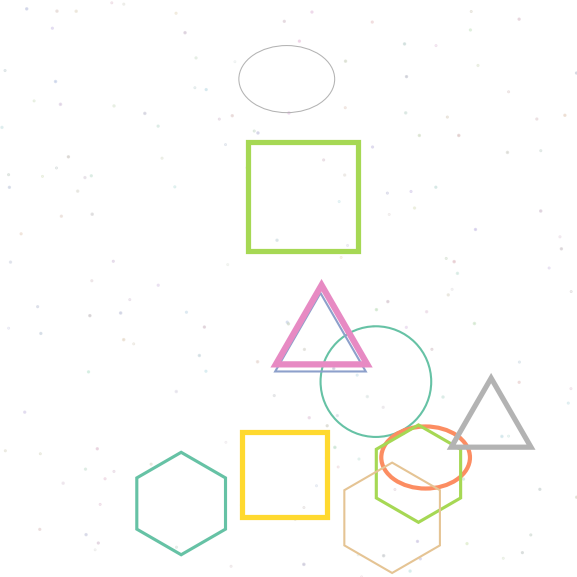[{"shape": "circle", "thickness": 1, "radius": 0.48, "center": [0.651, 0.338]}, {"shape": "hexagon", "thickness": 1.5, "radius": 0.44, "center": [0.314, 0.127]}, {"shape": "oval", "thickness": 2, "radius": 0.38, "center": [0.737, 0.207]}, {"shape": "triangle", "thickness": 1, "radius": 0.45, "center": [0.555, 0.401]}, {"shape": "triangle", "thickness": 3, "radius": 0.46, "center": [0.557, 0.414]}, {"shape": "square", "thickness": 2.5, "radius": 0.47, "center": [0.525, 0.659]}, {"shape": "hexagon", "thickness": 1.5, "radius": 0.42, "center": [0.725, 0.179]}, {"shape": "square", "thickness": 2.5, "radius": 0.37, "center": [0.493, 0.178]}, {"shape": "hexagon", "thickness": 1, "radius": 0.48, "center": [0.679, 0.103]}, {"shape": "triangle", "thickness": 2.5, "radius": 0.4, "center": [0.85, 0.265]}, {"shape": "oval", "thickness": 0.5, "radius": 0.41, "center": [0.497, 0.862]}]